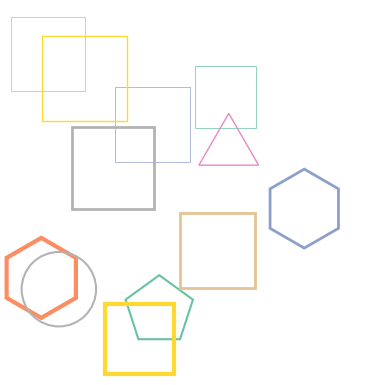[{"shape": "square", "thickness": 0.5, "radius": 0.4, "center": [0.586, 0.747]}, {"shape": "pentagon", "thickness": 1.5, "radius": 0.46, "center": [0.414, 0.193]}, {"shape": "hexagon", "thickness": 3, "radius": 0.52, "center": [0.107, 0.278]}, {"shape": "square", "thickness": 0.5, "radius": 0.49, "center": [0.395, 0.677]}, {"shape": "hexagon", "thickness": 2, "radius": 0.51, "center": [0.79, 0.458]}, {"shape": "triangle", "thickness": 1, "radius": 0.45, "center": [0.594, 0.616]}, {"shape": "square", "thickness": 0.5, "radius": 0.48, "center": [0.125, 0.86]}, {"shape": "square", "thickness": 3, "radius": 0.45, "center": [0.363, 0.119]}, {"shape": "square", "thickness": 1, "radius": 0.55, "center": [0.22, 0.797]}, {"shape": "square", "thickness": 2, "radius": 0.49, "center": [0.566, 0.35]}, {"shape": "circle", "thickness": 1.5, "radius": 0.48, "center": [0.153, 0.249]}, {"shape": "square", "thickness": 2, "radius": 0.53, "center": [0.293, 0.564]}]